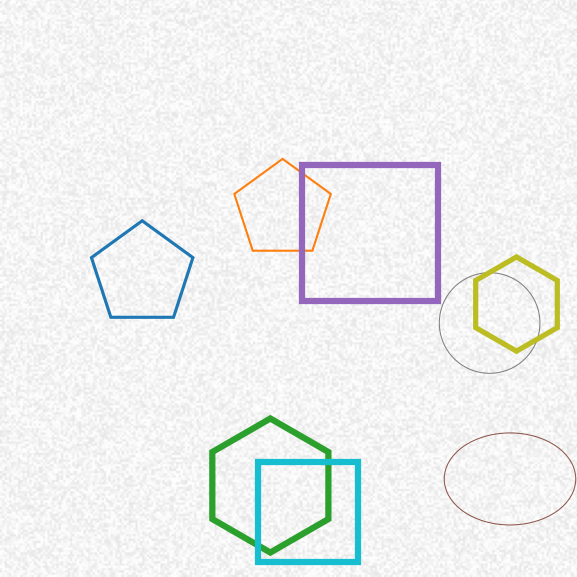[{"shape": "pentagon", "thickness": 1.5, "radius": 0.46, "center": [0.246, 0.524]}, {"shape": "pentagon", "thickness": 1, "radius": 0.44, "center": [0.489, 0.636]}, {"shape": "hexagon", "thickness": 3, "radius": 0.58, "center": [0.468, 0.158]}, {"shape": "square", "thickness": 3, "radius": 0.59, "center": [0.64, 0.595]}, {"shape": "oval", "thickness": 0.5, "radius": 0.57, "center": [0.883, 0.17]}, {"shape": "circle", "thickness": 0.5, "radius": 0.44, "center": [0.848, 0.44]}, {"shape": "hexagon", "thickness": 2.5, "radius": 0.41, "center": [0.894, 0.473]}, {"shape": "square", "thickness": 3, "radius": 0.43, "center": [0.533, 0.112]}]